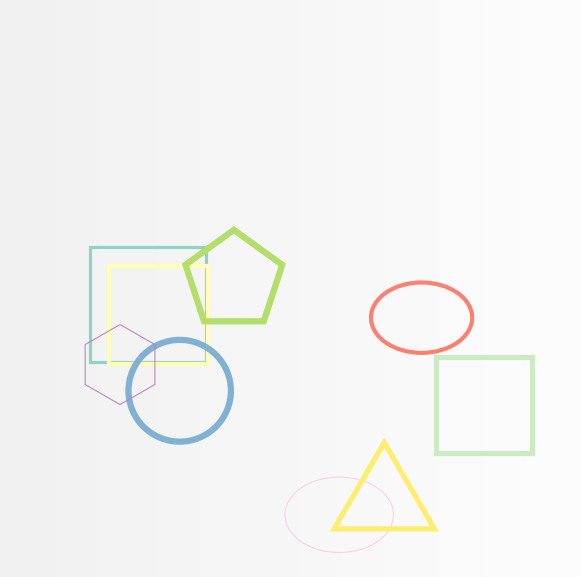[{"shape": "square", "thickness": 1.5, "radius": 0.5, "center": [0.255, 0.471]}, {"shape": "square", "thickness": 2, "radius": 0.42, "center": [0.273, 0.454]}, {"shape": "oval", "thickness": 2, "radius": 0.44, "center": [0.725, 0.449]}, {"shape": "circle", "thickness": 3, "radius": 0.44, "center": [0.309, 0.322]}, {"shape": "pentagon", "thickness": 3, "radius": 0.44, "center": [0.402, 0.514]}, {"shape": "oval", "thickness": 0.5, "radius": 0.47, "center": [0.584, 0.108]}, {"shape": "hexagon", "thickness": 0.5, "radius": 0.35, "center": [0.207, 0.368]}, {"shape": "square", "thickness": 2.5, "radius": 0.41, "center": [0.832, 0.298]}, {"shape": "triangle", "thickness": 2.5, "radius": 0.5, "center": [0.661, 0.133]}]